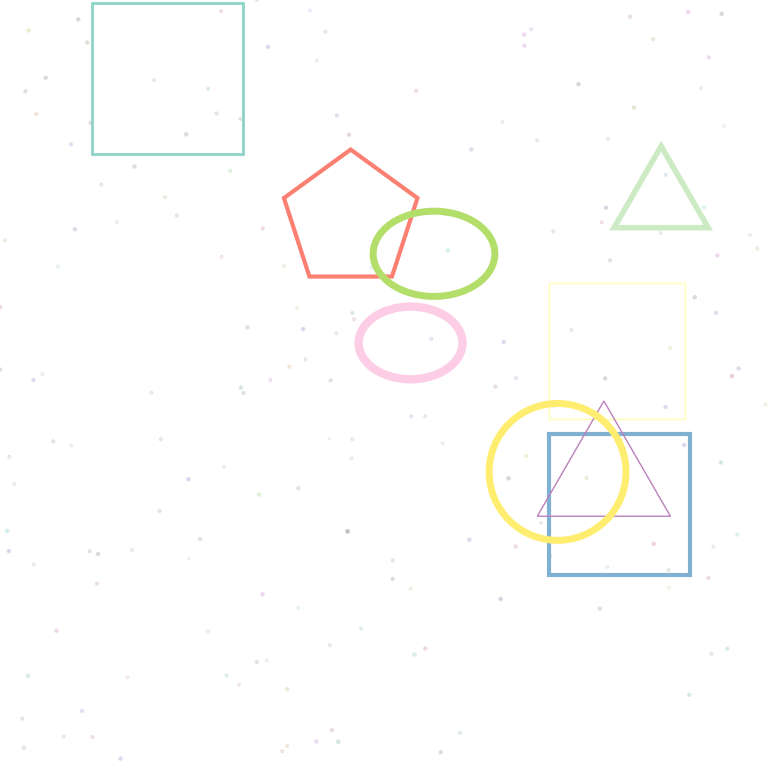[{"shape": "square", "thickness": 1, "radius": 0.49, "center": [0.217, 0.898]}, {"shape": "square", "thickness": 0.5, "radius": 0.44, "center": [0.802, 0.544]}, {"shape": "pentagon", "thickness": 1.5, "radius": 0.46, "center": [0.455, 0.715]}, {"shape": "square", "thickness": 1.5, "radius": 0.46, "center": [0.805, 0.345]}, {"shape": "oval", "thickness": 2.5, "radius": 0.4, "center": [0.564, 0.67]}, {"shape": "oval", "thickness": 3, "radius": 0.34, "center": [0.533, 0.555]}, {"shape": "triangle", "thickness": 0.5, "radius": 0.5, "center": [0.784, 0.379]}, {"shape": "triangle", "thickness": 2, "radius": 0.35, "center": [0.859, 0.74]}, {"shape": "circle", "thickness": 2.5, "radius": 0.44, "center": [0.724, 0.387]}]